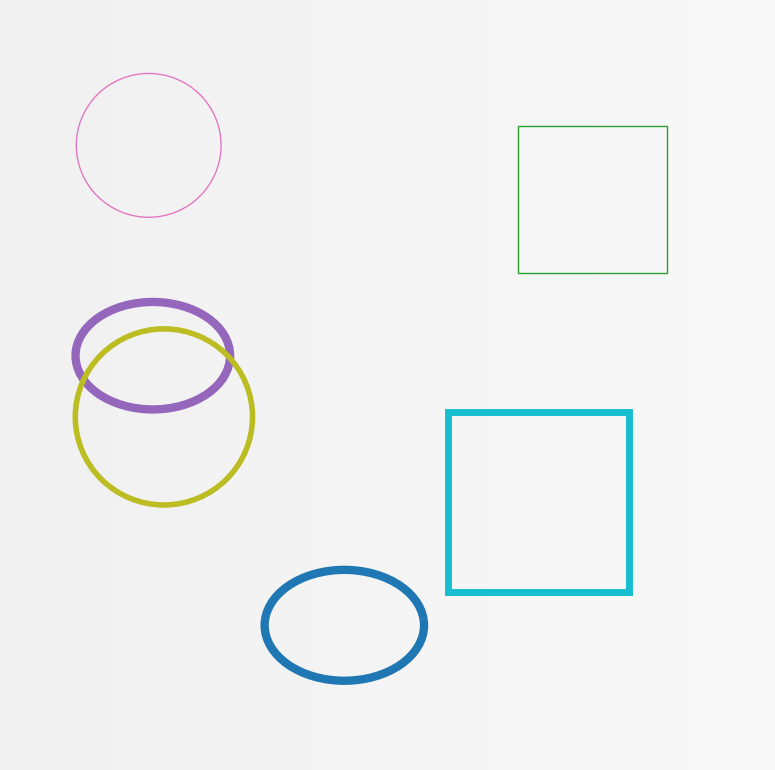[{"shape": "oval", "thickness": 3, "radius": 0.51, "center": [0.444, 0.188]}, {"shape": "square", "thickness": 0.5, "radius": 0.48, "center": [0.765, 0.741]}, {"shape": "oval", "thickness": 3, "radius": 0.5, "center": [0.197, 0.538]}, {"shape": "circle", "thickness": 0.5, "radius": 0.47, "center": [0.192, 0.811]}, {"shape": "circle", "thickness": 2, "radius": 0.57, "center": [0.212, 0.459]}, {"shape": "square", "thickness": 2.5, "radius": 0.58, "center": [0.695, 0.348]}]